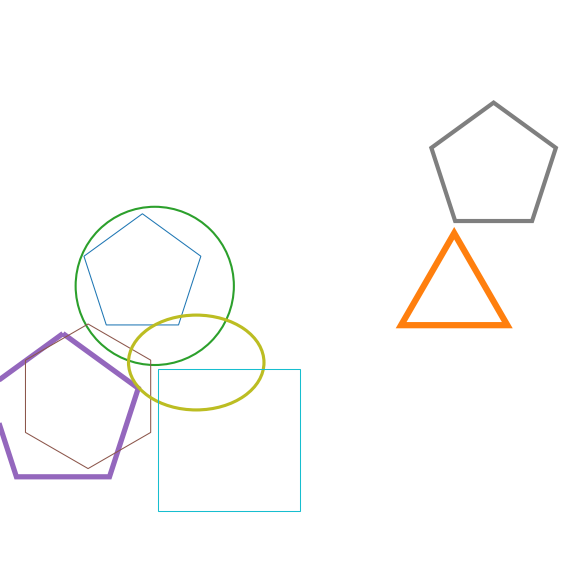[{"shape": "pentagon", "thickness": 0.5, "radius": 0.53, "center": [0.247, 0.523]}, {"shape": "triangle", "thickness": 3, "radius": 0.53, "center": [0.787, 0.489]}, {"shape": "circle", "thickness": 1, "radius": 0.69, "center": [0.268, 0.504]}, {"shape": "pentagon", "thickness": 2.5, "radius": 0.69, "center": [0.109, 0.284]}, {"shape": "hexagon", "thickness": 0.5, "radius": 0.63, "center": [0.153, 0.313]}, {"shape": "pentagon", "thickness": 2, "radius": 0.57, "center": [0.855, 0.708]}, {"shape": "oval", "thickness": 1.5, "radius": 0.59, "center": [0.34, 0.371]}, {"shape": "square", "thickness": 0.5, "radius": 0.62, "center": [0.397, 0.237]}]